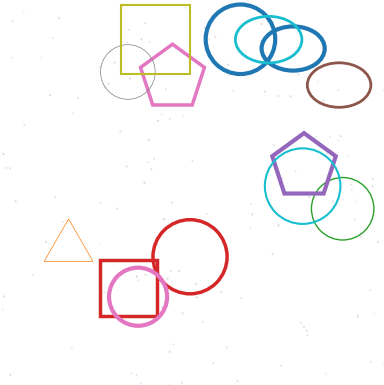[{"shape": "circle", "thickness": 3, "radius": 0.45, "center": [0.625, 0.898]}, {"shape": "oval", "thickness": 3, "radius": 0.41, "center": [0.761, 0.874]}, {"shape": "triangle", "thickness": 0.5, "radius": 0.37, "center": [0.178, 0.358]}, {"shape": "circle", "thickness": 1, "radius": 0.41, "center": [0.89, 0.458]}, {"shape": "square", "thickness": 2.5, "radius": 0.37, "center": [0.335, 0.252]}, {"shape": "circle", "thickness": 2.5, "radius": 0.48, "center": [0.494, 0.333]}, {"shape": "pentagon", "thickness": 3, "radius": 0.43, "center": [0.79, 0.567]}, {"shape": "oval", "thickness": 2, "radius": 0.41, "center": [0.881, 0.779]}, {"shape": "pentagon", "thickness": 2.5, "radius": 0.44, "center": [0.448, 0.798]}, {"shape": "circle", "thickness": 3, "radius": 0.38, "center": [0.359, 0.229]}, {"shape": "circle", "thickness": 0.5, "radius": 0.35, "center": [0.332, 0.813]}, {"shape": "square", "thickness": 1.5, "radius": 0.45, "center": [0.404, 0.898]}, {"shape": "circle", "thickness": 1.5, "radius": 0.49, "center": [0.786, 0.517]}, {"shape": "oval", "thickness": 2, "radius": 0.43, "center": [0.698, 0.897]}]